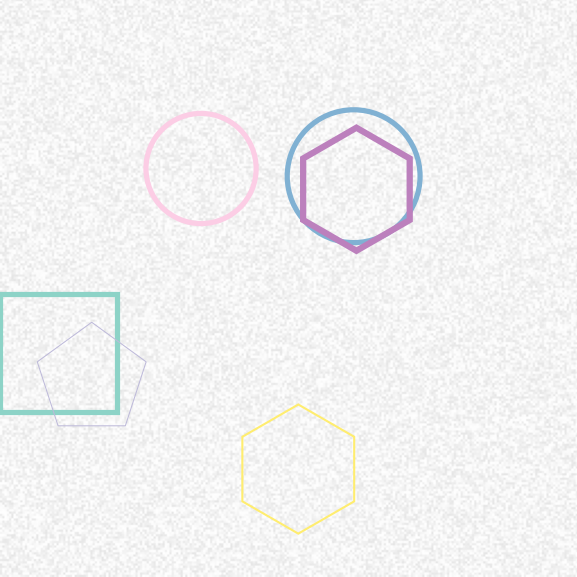[{"shape": "square", "thickness": 2.5, "radius": 0.51, "center": [0.102, 0.388]}, {"shape": "pentagon", "thickness": 0.5, "radius": 0.5, "center": [0.159, 0.342]}, {"shape": "circle", "thickness": 2.5, "radius": 0.58, "center": [0.612, 0.694]}, {"shape": "circle", "thickness": 2.5, "radius": 0.48, "center": [0.348, 0.707]}, {"shape": "hexagon", "thickness": 3, "radius": 0.53, "center": [0.617, 0.671]}, {"shape": "hexagon", "thickness": 1, "radius": 0.56, "center": [0.516, 0.187]}]